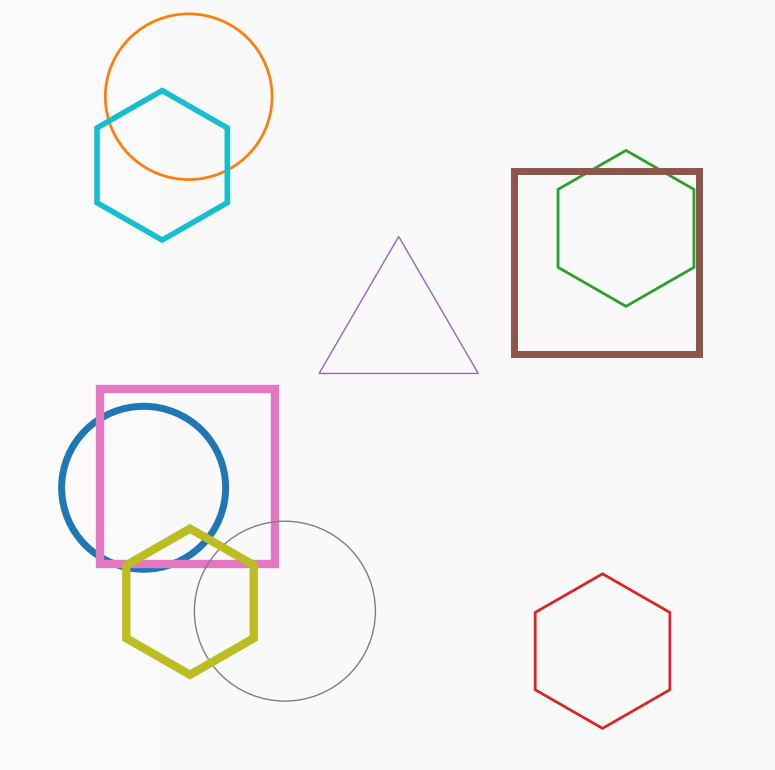[{"shape": "circle", "thickness": 2.5, "radius": 0.53, "center": [0.185, 0.367]}, {"shape": "circle", "thickness": 1, "radius": 0.54, "center": [0.244, 0.874]}, {"shape": "hexagon", "thickness": 1, "radius": 0.51, "center": [0.808, 0.703]}, {"shape": "hexagon", "thickness": 1, "radius": 0.5, "center": [0.777, 0.154]}, {"shape": "triangle", "thickness": 0.5, "radius": 0.59, "center": [0.514, 0.574]}, {"shape": "square", "thickness": 2.5, "radius": 0.59, "center": [0.782, 0.659]}, {"shape": "square", "thickness": 3, "radius": 0.57, "center": [0.242, 0.381]}, {"shape": "circle", "thickness": 0.5, "radius": 0.58, "center": [0.368, 0.206]}, {"shape": "hexagon", "thickness": 3, "radius": 0.47, "center": [0.245, 0.219]}, {"shape": "hexagon", "thickness": 2, "radius": 0.49, "center": [0.209, 0.785]}]